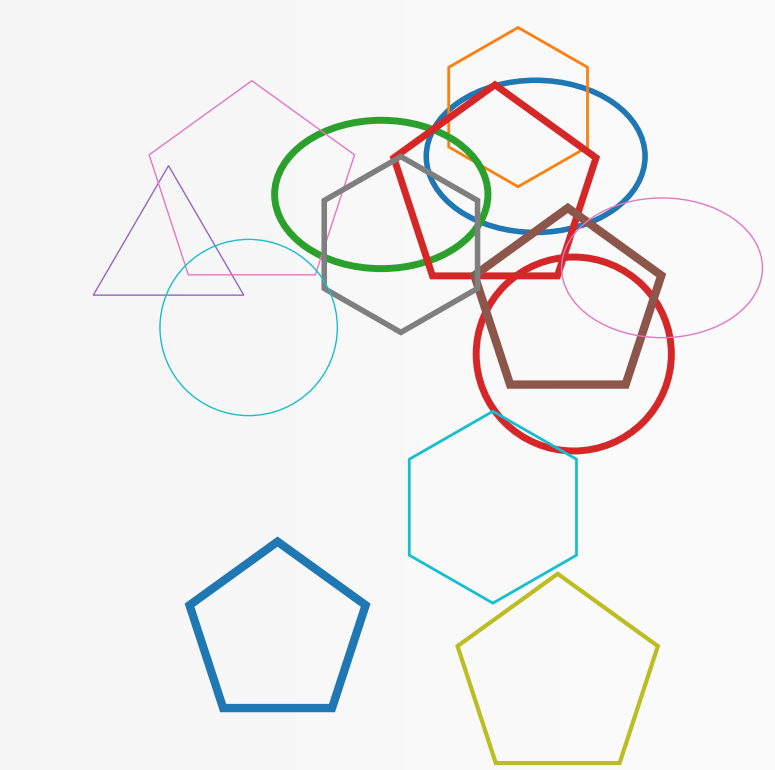[{"shape": "oval", "thickness": 2, "radius": 0.71, "center": [0.691, 0.797]}, {"shape": "pentagon", "thickness": 3, "radius": 0.6, "center": [0.358, 0.177]}, {"shape": "hexagon", "thickness": 1, "radius": 0.52, "center": [0.669, 0.861]}, {"shape": "oval", "thickness": 2.5, "radius": 0.69, "center": [0.492, 0.747]}, {"shape": "circle", "thickness": 2.5, "radius": 0.63, "center": [0.74, 0.54]}, {"shape": "pentagon", "thickness": 2.5, "radius": 0.69, "center": [0.639, 0.753]}, {"shape": "triangle", "thickness": 0.5, "radius": 0.56, "center": [0.217, 0.673]}, {"shape": "pentagon", "thickness": 3, "radius": 0.63, "center": [0.733, 0.603]}, {"shape": "oval", "thickness": 0.5, "radius": 0.65, "center": [0.854, 0.652]}, {"shape": "pentagon", "thickness": 0.5, "radius": 0.7, "center": [0.325, 0.756]}, {"shape": "hexagon", "thickness": 2, "radius": 0.57, "center": [0.517, 0.682]}, {"shape": "pentagon", "thickness": 1.5, "radius": 0.68, "center": [0.72, 0.119]}, {"shape": "circle", "thickness": 0.5, "radius": 0.57, "center": [0.321, 0.575]}, {"shape": "hexagon", "thickness": 1, "radius": 0.62, "center": [0.636, 0.341]}]